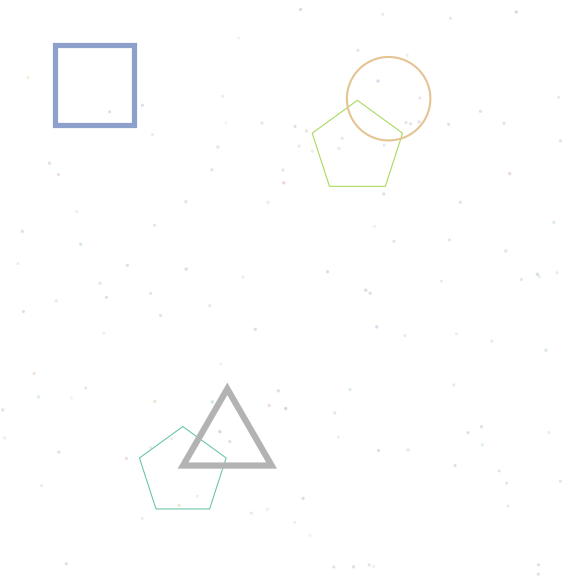[{"shape": "pentagon", "thickness": 0.5, "radius": 0.39, "center": [0.317, 0.182]}, {"shape": "square", "thickness": 2.5, "radius": 0.34, "center": [0.163, 0.852]}, {"shape": "pentagon", "thickness": 0.5, "radius": 0.41, "center": [0.619, 0.743]}, {"shape": "circle", "thickness": 1, "radius": 0.36, "center": [0.673, 0.828]}, {"shape": "triangle", "thickness": 3, "radius": 0.44, "center": [0.394, 0.237]}]